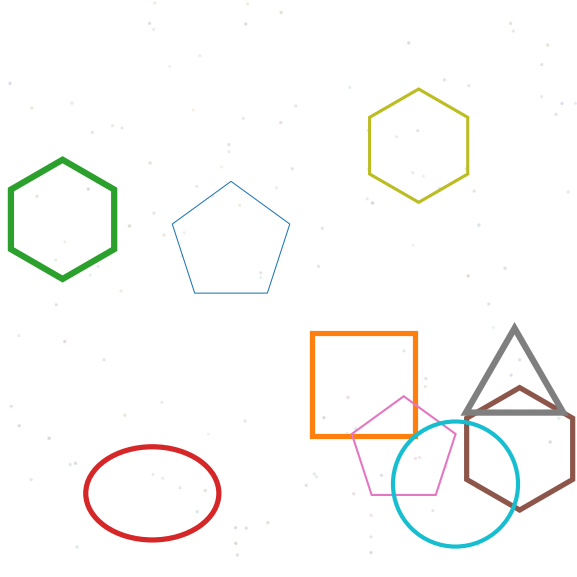[{"shape": "pentagon", "thickness": 0.5, "radius": 0.53, "center": [0.4, 0.578]}, {"shape": "square", "thickness": 2.5, "radius": 0.45, "center": [0.63, 0.333]}, {"shape": "hexagon", "thickness": 3, "radius": 0.52, "center": [0.108, 0.619]}, {"shape": "oval", "thickness": 2.5, "radius": 0.58, "center": [0.264, 0.145]}, {"shape": "hexagon", "thickness": 2.5, "radius": 0.53, "center": [0.9, 0.222]}, {"shape": "pentagon", "thickness": 1, "radius": 0.47, "center": [0.699, 0.219]}, {"shape": "triangle", "thickness": 3, "radius": 0.49, "center": [0.891, 0.333]}, {"shape": "hexagon", "thickness": 1.5, "radius": 0.49, "center": [0.725, 0.747]}, {"shape": "circle", "thickness": 2, "radius": 0.54, "center": [0.789, 0.161]}]